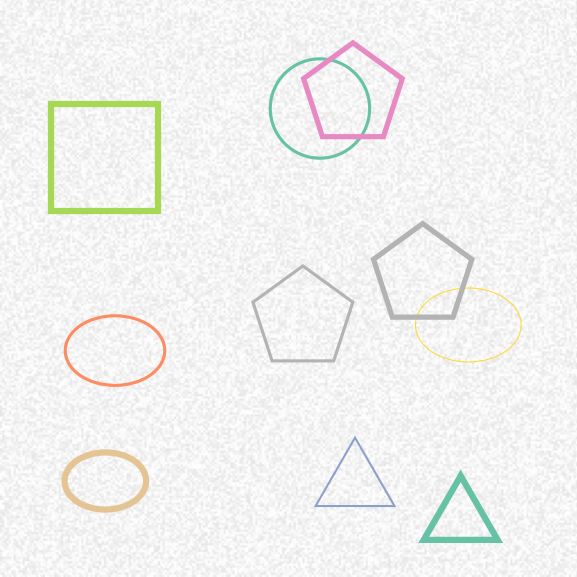[{"shape": "circle", "thickness": 1.5, "radius": 0.43, "center": [0.554, 0.811]}, {"shape": "triangle", "thickness": 3, "radius": 0.37, "center": [0.798, 0.101]}, {"shape": "oval", "thickness": 1.5, "radius": 0.43, "center": [0.199, 0.392]}, {"shape": "triangle", "thickness": 1, "radius": 0.39, "center": [0.615, 0.162]}, {"shape": "pentagon", "thickness": 2.5, "radius": 0.45, "center": [0.611, 0.835]}, {"shape": "square", "thickness": 3, "radius": 0.47, "center": [0.181, 0.726]}, {"shape": "oval", "thickness": 0.5, "radius": 0.46, "center": [0.811, 0.436]}, {"shape": "oval", "thickness": 3, "radius": 0.35, "center": [0.182, 0.166]}, {"shape": "pentagon", "thickness": 2.5, "radius": 0.45, "center": [0.732, 0.522]}, {"shape": "pentagon", "thickness": 1.5, "radius": 0.45, "center": [0.524, 0.448]}]